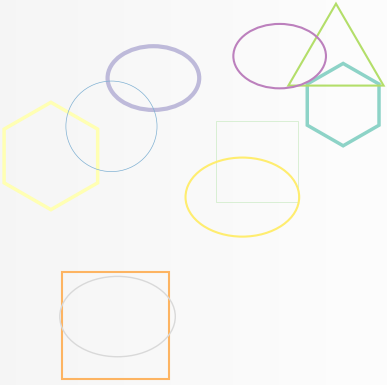[{"shape": "hexagon", "thickness": 2.5, "radius": 0.53, "center": [0.886, 0.728]}, {"shape": "hexagon", "thickness": 2.5, "radius": 0.7, "center": [0.131, 0.595]}, {"shape": "oval", "thickness": 3, "radius": 0.59, "center": [0.396, 0.797]}, {"shape": "circle", "thickness": 0.5, "radius": 0.59, "center": [0.288, 0.672]}, {"shape": "square", "thickness": 1.5, "radius": 0.69, "center": [0.298, 0.155]}, {"shape": "triangle", "thickness": 1.5, "radius": 0.71, "center": [0.867, 0.849]}, {"shape": "oval", "thickness": 1, "radius": 0.75, "center": [0.303, 0.178]}, {"shape": "oval", "thickness": 1.5, "radius": 0.6, "center": [0.722, 0.854]}, {"shape": "square", "thickness": 0.5, "radius": 0.53, "center": [0.664, 0.58]}, {"shape": "oval", "thickness": 1.5, "radius": 0.73, "center": [0.625, 0.488]}]